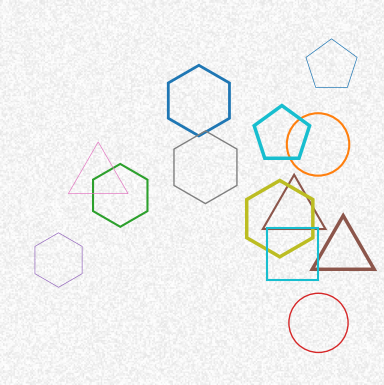[{"shape": "hexagon", "thickness": 2, "radius": 0.46, "center": [0.517, 0.739]}, {"shape": "pentagon", "thickness": 0.5, "radius": 0.35, "center": [0.861, 0.829]}, {"shape": "circle", "thickness": 1.5, "radius": 0.41, "center": [0.826, 0.625]}, {"shape": "hexagon", "thickness": 1.5, "radius": 0.41, "center": [0.312, 0.493]}, {"shape": "circle", "thickness": 1, "radius": 0.38, "center": [0.827, 0.161]}, {"shape": "hexagon", "thickness": 0.5, "radius": 0.35, "center": [0.152, 0.325]}, {"shape": "triangle", "thickness": 2.5, "radius": 0.46, "center": [0.891, 0.347]}, {"shape": "triangle", "thickness": 1.5, "radius": 0.47, "center": [0.764, 0.452]}, {"shape": "triangle", "thickness": 0.5, "radius": 0.45, "center": [0.255, 0.542]}, {"shape": "hexagon", "thickness": 1, "radius": 0.47, "center": [0.534, 0.566]}, {"shape": "hexagon", "thickness": 2.5, "radius": 0.5, "center": [0.727, 0.432]}, {"shape": "square", "thickness": 1.5, "radius": 0.34, "center": [0.76, 0.341]}, {"shape": "pentagon", "thickness": 2.5, "radius": 0.38, "center": [0.732, 0.65]}]